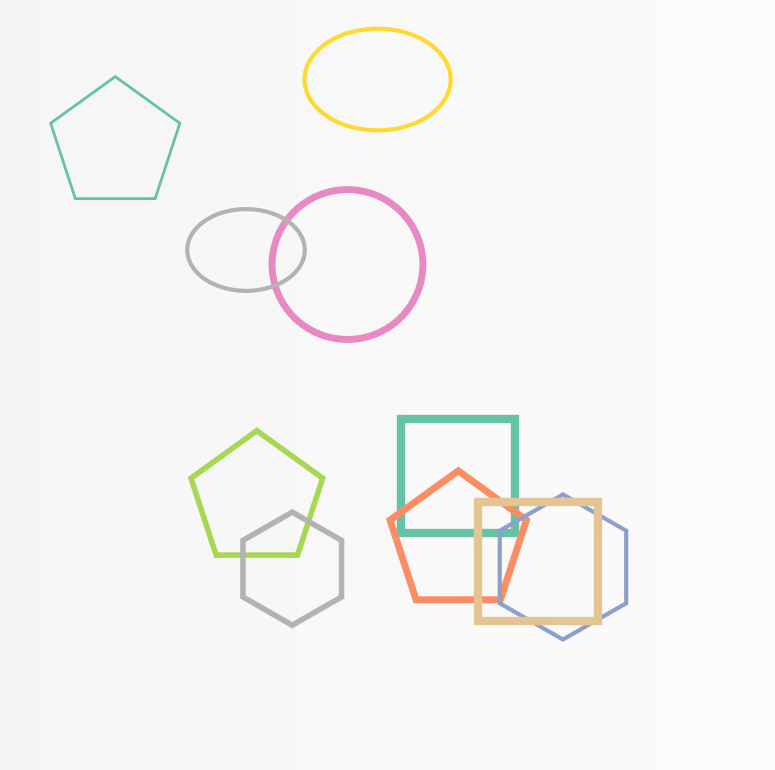[{"shape": "pentagon", "thickness": 1, "radius": 0.44, "center": [0.149, 0.813]}, {"shape": "square", "thickness": 3, "radius": 0.37, "center": [0.591, 0.382]}, {"shape": "pentagon", "thickness": 2.5, "radius": 0.46, "center": [0.591, 0.296]}, {"shape": "hexagon", "thickness": 1.5, "radius": 0.47, "center": [0.726, 0.264]}, {"shape": "circle", "thickness": 2.5, "radius": 0.49, "center": [0.448, 0.656]}, {"shape": "pentagon", "thickness": 2, "radius": 0.45, "center": [0.331, 0.351]}, {"shape": "oval", "thickness": 1.5, "radius": 0.47, "center": [0.487, 0.897]}, {"shape": "square", "thickness": 3, "radius": 0.39, "center": [0.694, 0.271]}, {"shape": "oval", "thickness": 1.5, "radius": 0.38, "center": [0.317, 0.675]}, {"shape": "hexagon", "thickness": 2, "radius": 0.37, "center": [0.377, 0.261]}]